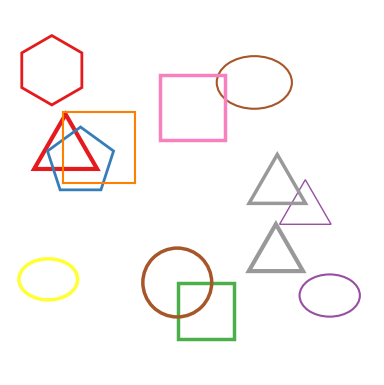[{"shape": "triangle", "thickness": 3, "radius": 0.47, "center": [0.171, 0.608]}, {"shape": "hexagon", "thickness": 2, "radius": 0.45, "center": [0.135, 0.818]}, {"shape": "pentagon", "thickness": 2, "radius": 0.45, "center": [0.209, 0.58]}, {"shape": "square", "thickness": 2.5, "radius": 0.36, "center": [0.535, 0.191]}, {"shape": "triangle", "thickness": 1, "radius": 0.39, "center": [0.793, 0.456]}, {"shape": "oval", "thickness": 1.5, "radius": 0.39, "center": [0.856, 0.232]}, {"shape": "square", "thickness": 1.5, "radius": 0.47, "center": [0.257, 0.617]}, {"shape": "oval", "thickness": 2.5, "radius": 0.38, "center": [0.125, 0.274]}, {"shape": "oval", "thickness": 1.5, "radius": 0.49, "center": [0.661, 0.786]}, {"shape": "circle", "thickness": 2.5, "radius": 0.45, "center": [0.46, 0.266]}, {"shape": "square", "thickness": 2.5, "radius": 0.42, "center": [0.499, 0.72]}, {"shape": "triangle", "thickness": 2.5, "radius": 0.42, "center": [0.72, 0.514]}, {"shape": "triangle", "thickness": 3, "radius": 0.41, "center": [0.717, 0.337]}]